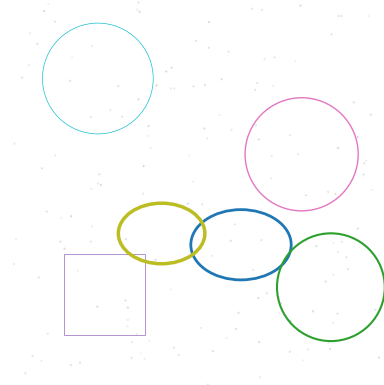[{"shape": "oval", "thickness": 2, "radius": 0.65, "center": [0.626, 0.364]}, {"shape": "circle", "thickness": 1.5, "radius": 0.7, "center": [0.859, 0.254]}, {"shape": "square", "thickness": 0.5, "radius": 0.53, "center": [0.271, 0.235]}, {"shape": "circle", "thickness": 1, "radius": 0.73, "center": [0.784, 0.599]}, {"shape": "oval", "thickness": 2.5, "radius": 0.56, "center": [0.42, 0.394]}, {"shape": "circle", "thickness": 0.5, "radius": 0.72, "center": [0.254, 0.796]}]